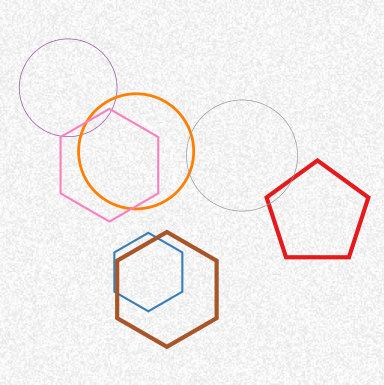[{"shape": "pentagon", "thickness": 3, "radius": 0.69, "center": [0.825, 0.444]}, {"shape": "hexagon", "thickness": 1.5, "radius": 0.51, "center": [0.385, 0.293]}, {"shape": "circle", "thickness": 0.5, "radius": 0.63, "center": [0.177, 0.772]}, {"shape": "circle", "thickness": 2, "radius": 0.75, "center": [0.354, 0.607]}, {"shape": "hexagon", "thickness": 3, "radius": 0.75, "center": [0.434, 0.248]}, {"shape": "hexagon", "thickness": 1.5, "radius": 0.73, "center": [0.284, 0.571]}, {"shape": "circle", "thickness": 0.5, "radius": 0.72, "center": [0.629, 0.596]}]